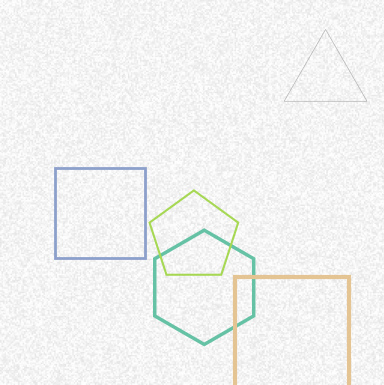[{"shape": "hexagon", "thickness": 2.5, "radius": 0.74, "center": [0.53, 0.254]}, {"shape": "square", "thickness": 2, "radius": 0.58, "center": [0.26, 0.446]}, {"shape": "pentagon", "thickness": 1.5, "radius": 0.61, "center": [0.504, 0.384]}, {"shape": "square", "thickness": 3, "radius": 0.74, "center": [0.759, 0.131]}, {"shape": "triangle", "thickness": 0.5, "radius": 0.62, "center": [0.846, 0.799]}]